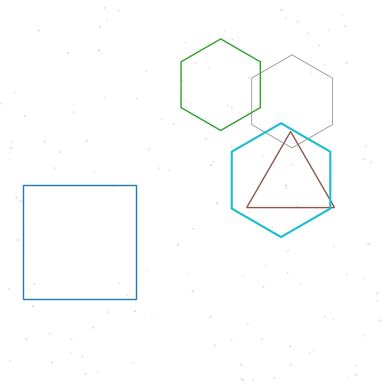[{"shape": "square", "thickness": 1, "radius": 0.73, "center": [0.207, 0.372]}, {"shape": "hexagon", "thickness": 1, "radius": 0.59, "center": [0.573, 0.78]}, {"shape": "triangle", "thickness": 1, "radius": 0.66, "center": [0.755, 0.527]}, {"shape": "hexagon", "thickness": 0.5, "radius": 0.6, "center": [0.759, 0.737]}, {"shape": "hexagon", "thickness": 1.5, "radius": 0.74, "center": [0.73, 0.532]}]